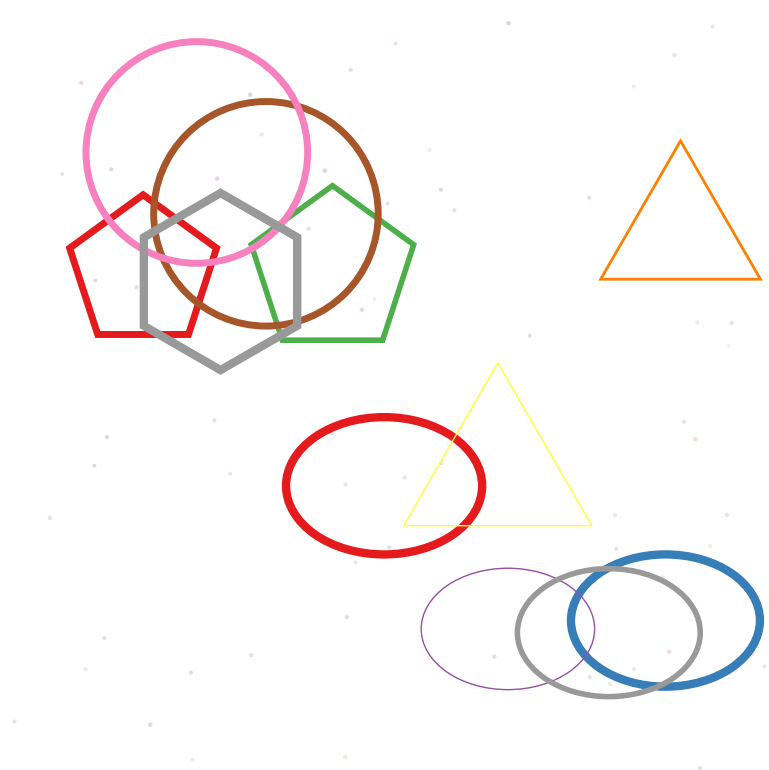[{"shape": "oval", "thickness": 3, "radius": 0.64, "center": [0.499, 0.369]}, {"shape": "pentagon", "thickness": 2.5, "radius": 0.5, "center": [0.186, 0.647]}, {"shape": "oval", "thickness": 3, "radius": 0.61, "center": [0.864, 0.194]}, {"shape": "pentagon", "thickness": 2, "radius": 0.55, "center": [0.432, 0.648]}, {"shape": "oval", "thickness": 0.5, "radius": 0.56, "center": [0.66, 0.183]}, {"shape": "triangle", "thickness": 1, "radius": 0.6, "center": [0.884, 0.697]}, {"shape": "triangle", "thickness": 0.5, "radius": 0.71, "center": [0.646, 0.388]}, {"shape": "circle", "thickness": 2.5, "radius": 0.73, "center": [0.345, 0.722]}, {"shape": "circle", "thickness": 2.5, "radius": 0.72, "center": [0.256, 0.802]}, {"shape": "hexagon", "thickness": 3, "radius": 0.57, "center": [0.286, 0.634]}, {"shape": "oval", "thickness": 2, "radius": 0.59, "center": [0.791, 0.178]}]